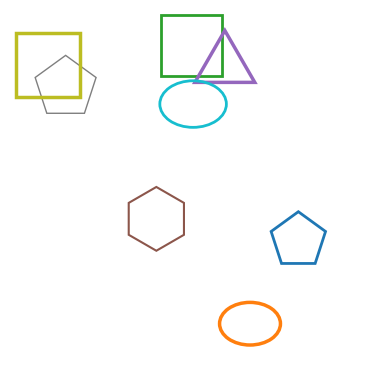[{"shape": "pentagon", "thickness": 2, "radius": 0.37, "center": [0.775, 0.376]}, {"shape": "oval", "thickness": 2.5, "radius": 0.4, "center": [0.649, 0.159]}, {"shape": "square", "thickness": 2, "radius": 0.39, "center": [0.497, 0.882]}, {"shape": "triangle", "thickness": 2.5, "radius": 0.45, "center": [0.584, 0.831]}, {"shape": "hexagon", "thickness": 1.5, "radius": 0.41, "center": [0.406, 0.432]}, {"shape": "pentagon", "thickness": 1, "radius": 0.42, "center": [0.17, 0.773]}, {"shape": "square", "thickness": 2.5, "radius": 0.42, "center": [0.124, 0.831]}, {"shape": "oval", "thickness": 2, "radius": 0.43, "center": [0.502, 0.73]}]